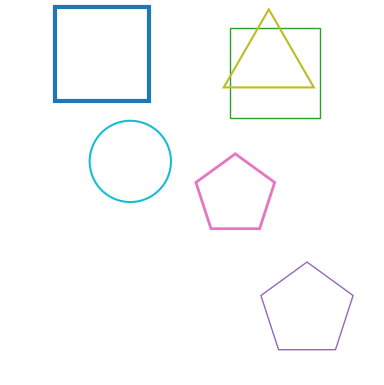[{"shape": "square", "thickness": 3, "radius": 0.61, "center": [0.265, 0.86]}, {"shape": "square", "thickness": 1, "radius": 0.58, "center": [0.714, 0.811]}, {"shape": "pentagon", "thickness": 1, "radius": 0.63, "center": [0.797, 0.194]}, {"shape": "pentagon", "thickness": 2, "radius": 0.54, "center": [0.611, 0.493]}, {"shape": "triangle", "thickness": 1.5, "radius": 0.68, "center": [0.698, 0.841]}, {"shape": "circle", "thickness": 1.5, "radius": 0.53, "center": [0.338, 0.581]}]